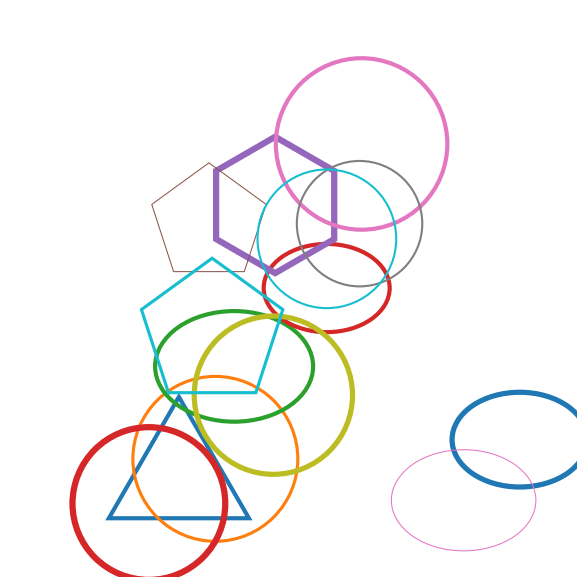[{"shape": "oval", "thickness": 2.5, "radius": 0.59, "center": [0.9, 0.238]}, {"shape": "triangle", "thickness": 2, "radius": 0.7, "center": [0.31, 0.172]}, {"shape": "circle", "thickness": 1.5, "radius": 0.71, "center": [0.373, 0.205]}, {"shape": "oval", "thickness": 2, "radius": 0.68, "center": [0.405, 0.365]}, {"shape": "oval", "thickness": 2, "radius": 0.55, "center": [0.566, 0.5]}, {"shape": "circle", "thickness": 3, "radius": 0.66, "center": [0.258, 0.127]}, {"shape": "hexagon", "thickness": 3, "radius": 0.59, "center": [0.476, 0.644]}, {"shape": "pentagon", "thickness": 0.5, "radius": 0.52, "center": [0.362, 0.613]}, {"shape": "oval", "thickness": 0.5, "radius": 0.63, "center": [0.803, 0.133]}, {"shape": "circle", "thickness": 2, "radius": 0.74, "center": [0.626, 0.75]}, {"shape": "circle", "thickness": 1, "radius": 0.54, "center": [0.623, 0.612]}, {"shape": "circle", "thickness": 2.5, "radius": 0.69, "center": [0.473, 0.315]}, {"shape": "circle", "thickness": 1, "radius": 0.6, "center": [0.566, 0.586]}, {"shape": "pentagon", "thickness": 1.5, "radius": 0.64, "center": [0.367, 0.423]}]